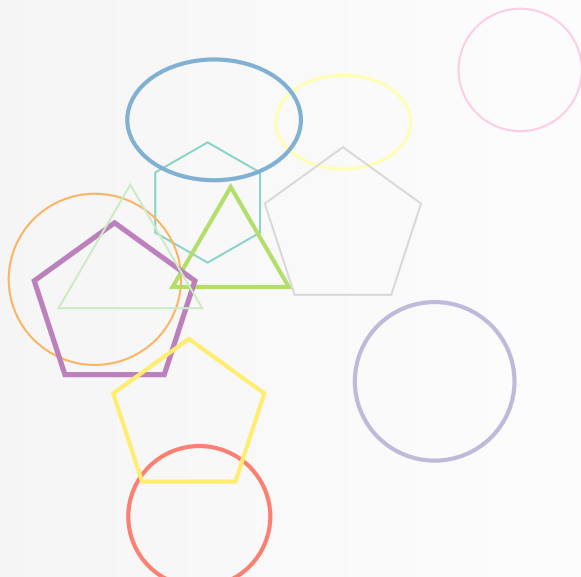[{"shape": "hexagon", "thickness": 1, "radius": 0.52, "center": [0.357, 0.648]}, {"shape": "oval", "thickness": 1.5, "radius": 0.58, "center": [0.591, 0.788]}, {"shape": "circle", "thickness": 2, "radius": 0.69, "center": [0.748, 0.339]}, {"shape": "circle", "thickness": 2, "radius": 0.61, "center": [0.343, 0.105]}, {"shape": "oval", "thickness": 2, "radius": 0.75, "center": [0.368, 0.792]}, {"shape": "circle", "thickness": 1, "radius": 0.74, "center": [0.163, 0.515]}, {"shape": "triangle", "thickness": 2, "radius": 0.58, "center": [0.397, 0.56]}, {"shape": "circle", "thickness": 1, "radius": 0.53, "center": [0.895, 0.878]}, {"shape": "pentagon", "thickness": 1, "radius": 0.71, "center": [0.59, 0.603]}, {"shape": "pentagon", "thickness": 2.5, "radius": 0.73, "center": [0.197, 0.468]}, {"shape": "triangle", "thickness": 1, "radius": 0.71, "center": [0.224, 0.537]}, {"shape": "pentagon", "thickness": 2, "radius": 0.68, "center": [0.325, 0.276]}]